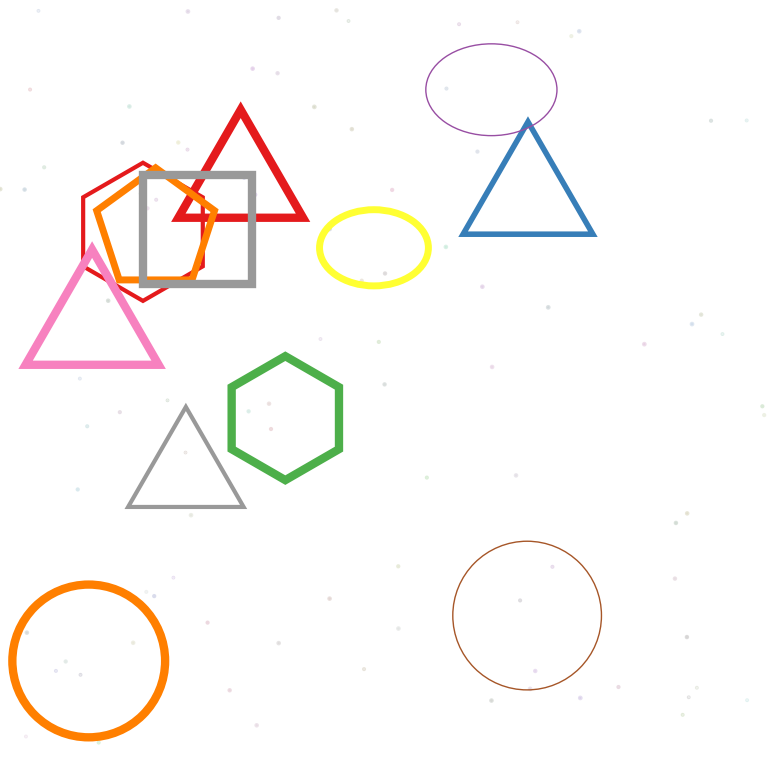[{"shape": "hexagon", "thickness": 1.5, "radius": 0.45, "center": [0.186, 0.699]}, {"shape": "triangle", "thickness": 3, "radius": 0.47, "center": [0.313, 0.764]}, {"shape": "triangle", "thickness": 2, "radius": 0.49, "center": [0.686, 0.744]}, {"shape": "hexagon", "thickness": 3, "radius": 0.4, "center": [0.371, 0.457]}, {"shape": "oval", "thickness": 0.5, "radius": 0.43, "center": [0.638, 0.883]}, {"shape": "pentagon", "thickness": 2.5, "radius": 0.4, "center": [0.202, 0.702]}, {"shape": "circle", "thickness": 3, "radius": 0.5, "center": [0.115, 0.142]}, {"shape": "oval", "thickness": 2.5, "radius": 0.35, "center": [0.486, 0.678]}, {"shape": "circle", "thickness": 0.5, "radius": 0.48, "center": [0.685, 0.201]}, {"shape": "triangle", "thickness": 3, "radius": 0.5, "center": [0.12, 0.576]}, {"shape": "triangle", "thickness": 1.5, "radius": 0.43, "center": [0.241, 0.385]}, {"shape": "square", "thickness": 3, "radius": 0.35, "center": [0.257, 0.702]}]